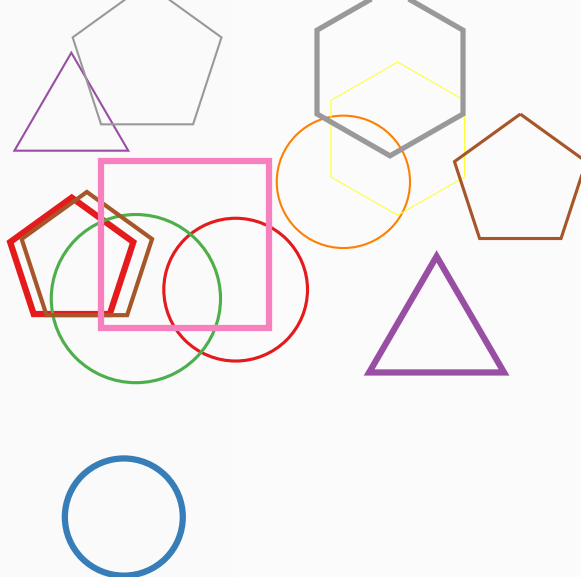[{"shape": "pentagon", "thickness": 3, "radius": 0.56, "center": [0.123, 0.546]}, {"shape": "circle", "thickness": 1.5, "radius": 0.62, "center": [0.405, 0.498]}, {"shape": "circle", "thickness": 3, "radius": 0.51, "center": [0.213, 0.104]}, {"shape": "circle", "thickness": 1.5, "radius": 0.73, "center": [0.234, 0.482]}, {"shape": "triangle", "thickness": 3, "radius": 0.67, "center": [0.751, 0.421]}, {"shape": "triangle", "thickness": 1, "radius": 0.57, "center": [0.123, 0.795]}, {"shape": "circle", "thickness": 1, "radius": 0.57, "center": [0.591, 0.684]}, {"shape": "hexagon", "thickness": 0.5, "radius": 0.66, "center": [0.684, 0.759]}, {"shape": "pentagon", "thickness": 1.5, "radius": 0.6, "center": [0.895, 0.682]}, {"shape": "pentagon", "thickness": 2, "radius": 0.59, "center": [0.149, 0.549]}, {"shape": "square", "thickness": 3, "radius": 0.72, "center": [0.318, 0.576]}, {"shape": "pentagon", "thickness": 1, "radius": 0.67, "center": [0.253, 0.893]}, {"shape": "hexagon", "thickness": 2.5, "radius": 0.73, "center": [0.671, 0.874]}]